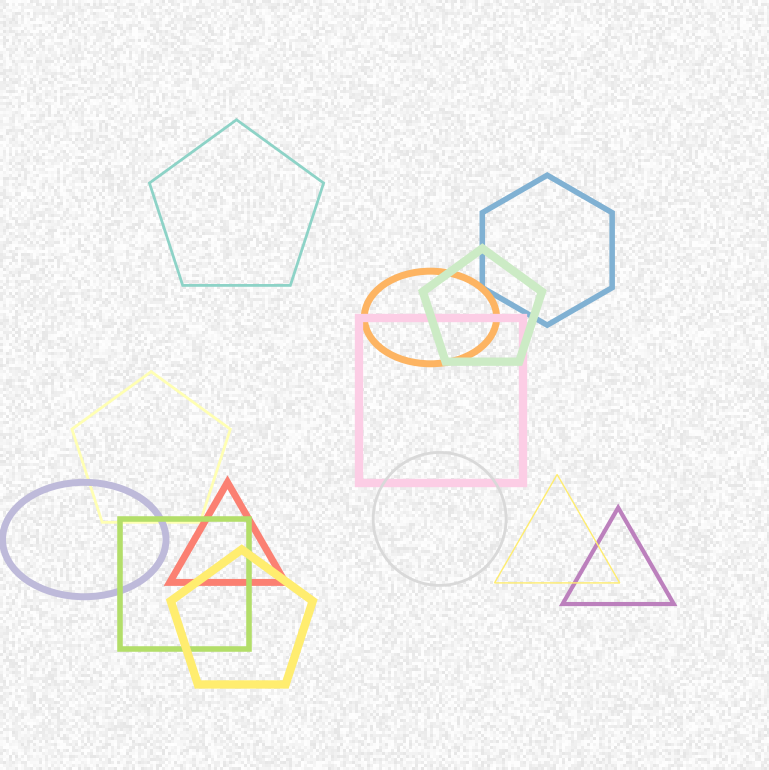[{"shape": "pentagon", "thickness": 1, "radius": 0.59, "center": [0.307, 0.726]}, {"shape": "pentagon", "thickness": 1, "radius": 0.54, "center": [0.196, 0.409]}, {"shape": "oval", "thickness": 2.5, "radius": 0.53, "center": [0.109, 0.299]}, {"shape": "triangle", "thickness": 2.5, "radius": 0.43, "center": [0.295, 0.287]}, {"shape": "hexagon", "thickness": 2, "radius": 0.49, "center": [0.711, 0.675]}, {"shape": "oval", "thickness": 2.5, "radius": 0.43, "center": [0.559, 0.588]}, {"shape": "square", "thickness": 2, "radius": 0.42, "center": [0.24, 0.242]}, {"shape": "square", "thickness": 3, "radius": 0.53, "center": [0.573, 0.48]}, {"shape": "circle", "thickness": 1, "radius": 0.43, "center": [0.571, 0.326]}, {"shape": "triangle", "thickness": 1.5, "radius": 0.42, "center": [0.803, 0.257]}, {"shape": "pentagon", "thickness": 3, "radius": 0.41, "center": [0.626, 0.596]}, {"shape": "pentagon", "thickness": 3, "radius": 0.48, "center": [0.314, 0.19]}, {"shape": "triangle", "thickness": 0.5, "radius": 0.47, "center": [0.724, 0.29]}]